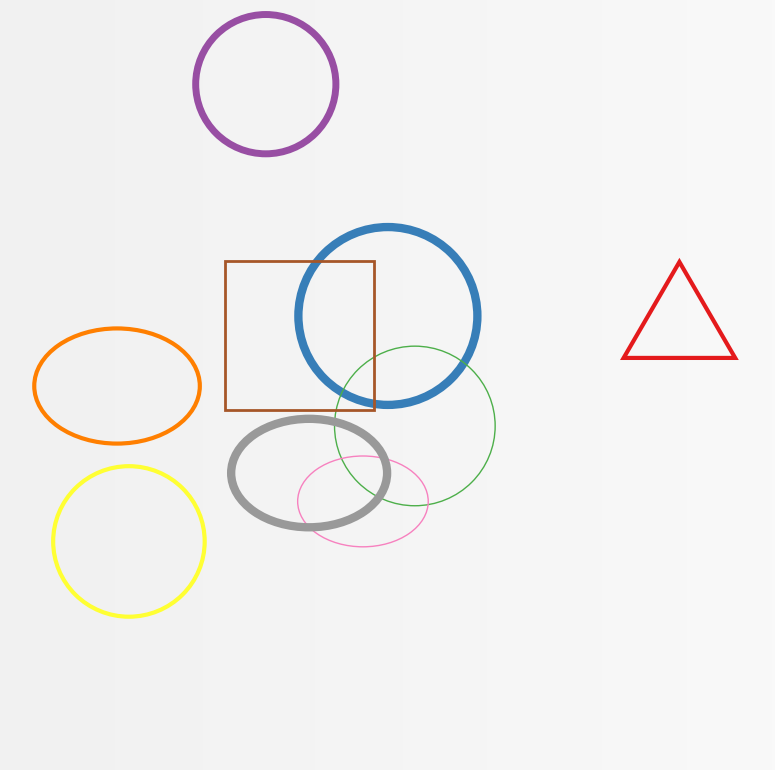[{"shape": "triangle", "thickness": 1.5, "radius": 0.42, "center": [0.877, 0.577]}, {"shape": "circle", "thickness": 3, "radius": 0.58, "center": [0.5, 0.59]}, {"shape": "circle", "thickness": 0.5, "radius": 0.52, "center": [0.535, 0.447]}, {"shape": "circle", "thickness": 2.5, "radius": 0.45, "center": [0.343, 0.891]}, {"shape": "oval", "thickness": 1.5, "radius": 0.53, "center": [0.151, 0.499]}, {"shape": "circle", "thickness": 1.5, "radius": 0.49, "center": [0.166, 0.297]}, {"shape": "square", "thickness": 1, "radius": 0.48, "center": [0.386, 0.564]}, {"shape": "oval", "thickness": 0.5, "radius": 0.42, "center": [0.468, 0.349]}, {"shape": "oval", "thickness": 3, "radius": 0.5, "center": [0.399, 0.386]}]